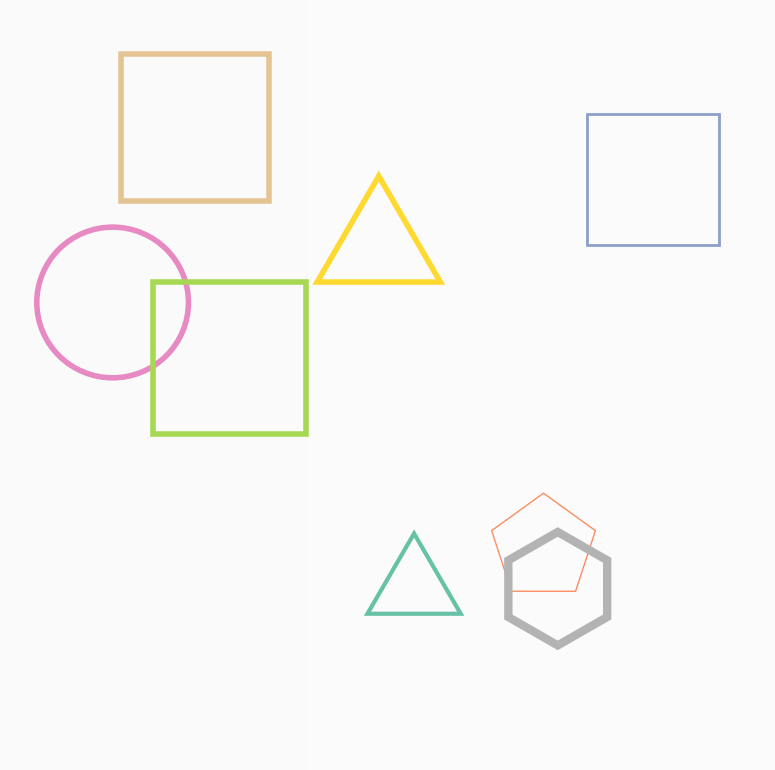[{"shape": "triangle", "thickness": 1.5, "radius": 0.35, "center": [0.534, 0.238]}, {"shape": "pentagon", "thickness": 0.5, "radius": 0.35, "center": [0.701, 0.289]}, {"shape": "square", "thickness": 1, "radius": 0.42, "center": [0.842, 0.767]}, {"shape": "circle", "thickness": 2, "radius": 0.49, "center": [0.145, 0.607]}, {"shape": "square", "thickness": 2, "radius": 0.49, "center": [0.296, 0.535]}, {"shape": "triangle", "thickness": 2, "radius": 0.46, "center": [0.489, 0.68]}, {"shape": "square", "thickness": 2, "radius": 0.48, "center": [0.251, 0.834]}, {"shape": "hexagon", "thickness": 3, "radius": 0.37, "center": [0.72, 0.235]}]